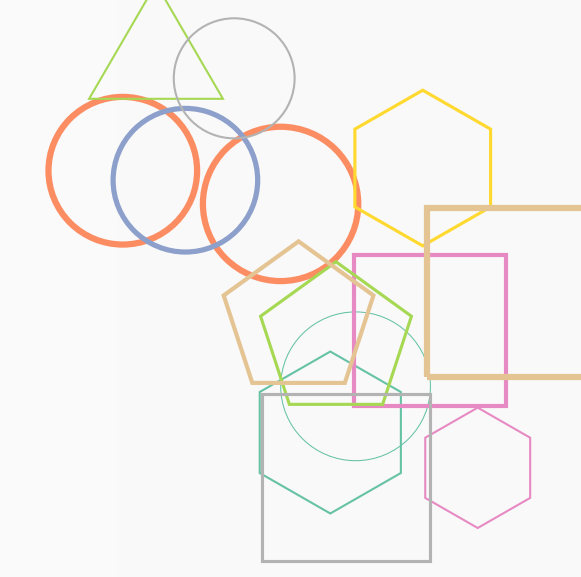[{"shape": "circle", "thickness": 0.5, "radius": 0.64, "center": [0.612, 0.33]}, {"shape": "hexagon", "thickness": 1, "radius": 0.7, "center": [0.568, 0.25]}, {"shape": "circle", "thickness": 3, "radius": 0.67, "center": [0.483, 0.646]}, {"shape": "circle", "thickness": 3, "radius": 0.64, "center": [0.211, 0.704]}, {"shape": "circle", "thickness": 2.5, "radius": 0.62, "center": [0.319, 0.687]}, {"shape": "square", "thickness": 2, "radius": 0.66, "center": [0.74, 0.427]}, {"shape": "hexagon", "thickness": 1, "radius": 0.52, "center": [0.822, 0.189]}, {"shape": "pentagon", "thickness": 1.5, "radius": 0.68, "center": [0.578, 0.409]}, {"shape": "triangle", "thickness": 1, "radius": 0.66, "center": [0.268, 0.895]}, {"shape": "hexagon", "thickness": 1.5, "radius": 0.67, "center": [0.727, 0.708]}, {"shape": "pentagon", "thickness": 2, "radius": 0.68, "center": [0.514, 0.446]}, {"shape": "square", "thickness": 3, "radius": 0.74, "center": [0.881, 0.493]}, {"shape": "circle", "thickness": 1, "radius": 0.52, "center": [0.403, 0.864]}, {"shape": "square", "thickness": 1.5, "radius": 0.72, "center": [0.595, 0.172]}]